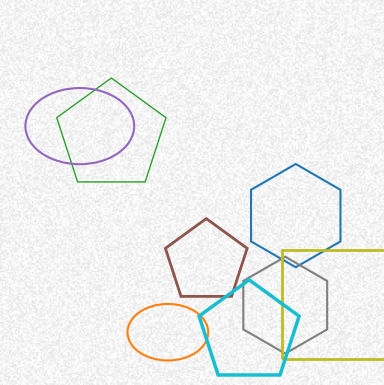[{"shape": "hexagon", "thickness": 1.5, "radius": 0.67, "center": [0.768, 0.44]}, {"shape": "oval", "thickness": 1.5, "radius": 0.52, "center": [0.436, 0.137]}, {"shape": "pentagon", "thickness": 1, "radius": 0.75, "center": [0.289, 0.648]}, {"shape": "oval", "thickness": 1.5, "radius": 0.71, "center": [0.207, 0.672]}, {"shape": "pentagon", "thickness": 2, "radius": 0.56, "center": [0.536, 0.321]}, {"shape": "hexagon", "thickness": 1.5, "radius": 0.63, "center": [0.741, 0.207]}, {"shape": "square", "thickness": 2, "radius": 0.7, "center": [0.874, 0.209]}, {"shape": "pentagon", "thickness": 2.5, "radius": 0.68, "center": [0.647, 0.137]}]